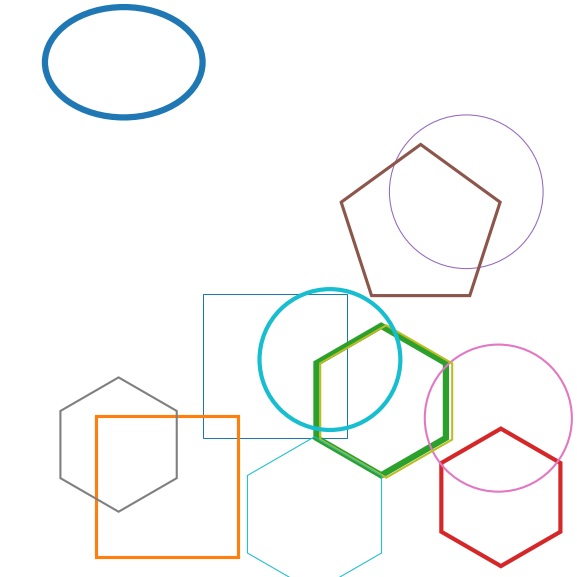[{"shape": "oval", "thickness": 3, "radius": 0.68, "center": [0.214, 0.891]}, {"shape": "square", "thickness": 0.5, "radius": 0.62, "center": [0.475, 0.365]}, {"shape": "square", "thickness": 1.5, "radius": 0.61, "center": [0.289, 0.156]}, {"shape": "hexagon", "thickness": 3, "radius": 0.65, "center": [0.66, 0.306]}, {"shape": "hexagon", "thickness": 2, "radius": 0.6, "center": [0.867, 0.138]}, {"shape": "circle", "thickness": 0.5, "radius": 0.67, "center": [0.807, 0.667]}, {"shape": "pentagon", "thickness": 1.5, "radius": 0.72, "center": [0.728, 0.604]}, {"shape": "circle", "thickness": 1, "radius": 0.64, "center": [0.863, 0.275]}, {"shape": "hexagon", "thickness": 1, "radius": 0.58, "center": [0.205, 0.229]}, {"shape": "hexagon", "thickness": 1, "radius": 0.66, "center": [0.669, 0.304]}, {"shape": "hexagon", "thickness": 0.5, "radius": 0.67, "center": [0.545, 0.109]}, {"shape": "circle", "thickness": 2, "radius": 0.61, "center": [0.571, 0.377]}]